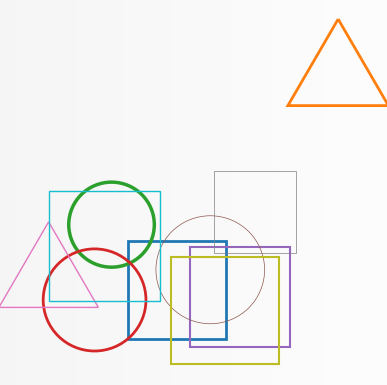[{"shape": "square", "thickness": 2, "radius": 0.63, "center": [0.458, 0.247]}, {"shape": "triangle", "thickness": 2, "radius": 0.75, "center": [0.873, 0.801]}, {"shape": "circle", "thickness": 2.5, "radius": 0.55, "center": [0.288, 0.416]}, {"shape": "circle", "thickness": 2, "radius": 0.66, "center": [0.244, 0.221]}, {"shape": "square", "thickness": 1.5, "radius": 0.65, "center": [0.619, 0.229]}, {"shape": "circle", "thickness": 0.5, "radius": 0.7, "center": [0.543, 0.299]}, {"shape": "triangle", "thickness": 1, "radius": 0.74, "center": [0.125, 0.276]}, {"shape": "square", "thickness": 0.5, "radius": 0.53, "center": [0.659, 0.45]}, {"shape": "square", "thickness": 1.5, "radius": 0.69, "center": [0.581, 0.194]}, {"shape": "square", "thickness": 1, "radius": 0.71, "center": [0.27, 0.362]}]